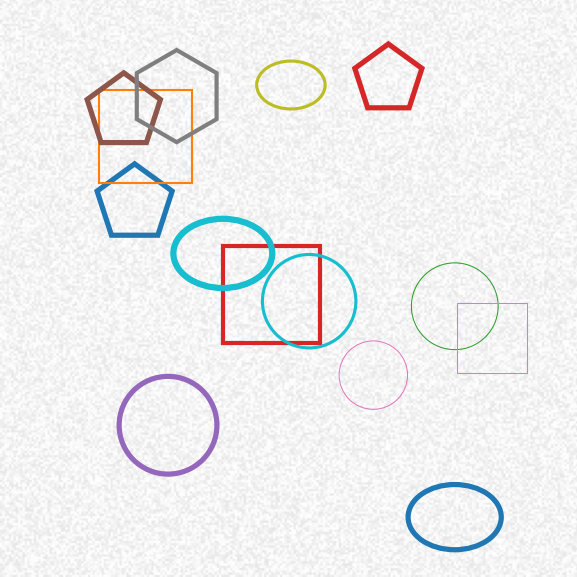[{"shape": "oval", "thickness": 2.5, "radius": 0.4, "center": [0.787, 0.104]}, {"shape": "pentagon", "thickness": 2.5, "radius": 0.34, "center": [0.233, 0.647]}, {"shape": "square", "thickness": 1, "radius": 0.41, "center": [0.252, 0.763]}, {"shape": "circle", "thickness": 0.5, "radius": 0.38, "center": [0.787, 0.469]}, {"shape": "square", "thickness": 2, "radius": 0.42, "center": [0.47, 0.49]}, {"shape": "pentagon", "thickness": 2.5, "radius": 0.31, "center": [0.673, 0.862]}, {"shape": "circle", "thickness": 2.5, "radius": 0.42, "center": [0.291, 0.263]}, {"shape": "pentagon", "thickness": 2.5, "radius": 0.33, "center": [0.214, 0.806]}, {"shape": "circle", "thickness": 0.5, "radius": 0.3, "center": [0.646, 0.35]}, {"shape": "square", "thickness": 0.5, "radius": 0.3, "center": [0.851, 0.414]}, {"shape": "hexagon", "thickness": 2, "radius": 0.4, "center": [0.306, 0.833]}, {"shape": "oval", "thickness": 1.5, "radius": 0.3, "center": [0.504, 0.852]}, {"shape": "oval", "thickness": 3, "radius": 0.43, "center": [0.386, 0.56]}, {"shape": "circle", "thickness": 1.5, "radius": 0.4, "center": [0.535, 0.478]}]